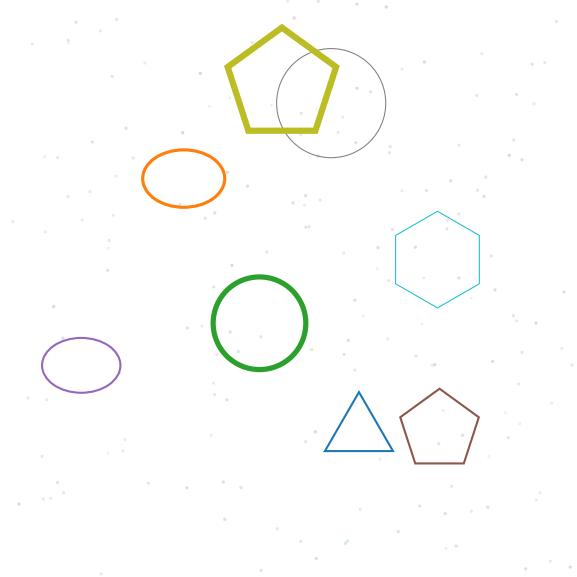[{"shape": "triangle", "thickness": 1, "radius": 0.34, "center": [0.622, 0.252]}, {"shape": "oval", "thickness": 1.5, "radius": 0.36, "center": [0.318, 0.69]}, {"shape": "circle", "thickness": 2.5, "radius": 0.4, "center": [0.449, 0.439]}, {"shape": "oval", "thickness": 1, "radius": 0.34, "center": [0.141, 0.367]}, {"shape": "pentagon", "thickness": 1, "radius": 0.36, "center": [0.761, 0.255]}, {"shape": "circle", "thickness": 0.5, "radius": 0.47, "center": [0.573, 0.821]}, {"shape": "pentagon", "thickness": 3, "radius": 0.49, "center": [0.488, 0.853]}, {"shape": "hexagon", "thickness": 0.5, "radius": 0.42, "center": [0.758, 0.55]}]